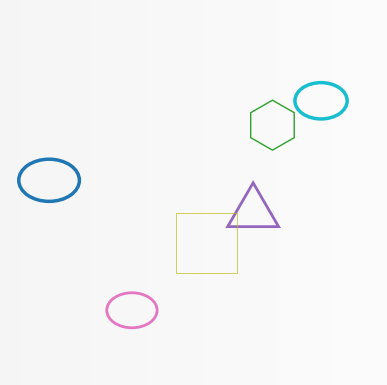[{"shape": "oval", "thickness": 2.5, "radius": 0.39, "center": [0.127, 0.532]}, {"shape": "hexagon", "thickness": 1, "radius": 0.32, "center": [0.703, 0.675]}, {"shape": "triangle", "thickness": 2, "radius": 0.38, "center": [0.653, 0.449]}, {"shape": "oval", "thickness": 2, "radius": 0.32, "center": [0.341, 0.194]}, {"shape": "square", "thickness": 0.5, "radius": 0.39, "center": [0.533, 0.368]}, {"shape": "oval", "thickness": 2.5, "radius": 0.34, "center": [0.829, 0.738]}]